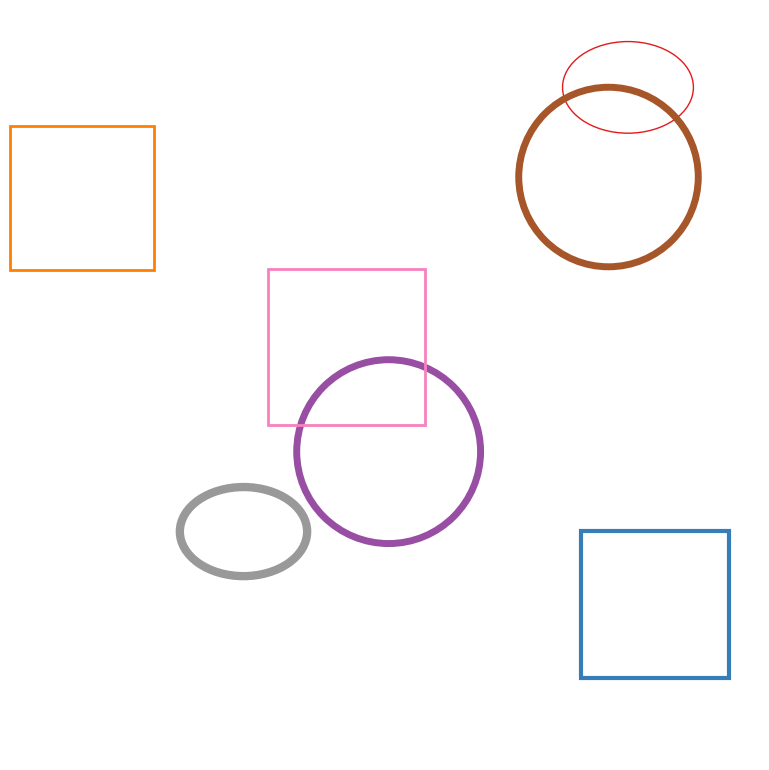[{"shape": "oval", "thickness": 0.5, "radius": 0.42, "center": [0.816, 0.887]}, {"shape": "square", "thickness": 1.5, "radius": 0.48, "center": [0.851, 0.215]}, {"shape": "circle", "thickness": 2.5, "radius": 0.6, "center": [0.505, 0.413]}, {"shape": "square", "thickness": 1, "radius": 0.47, "center": [0.106, 0.743]}, {"shape": "circle", "thickness": 2.5, "radius": 0.58, "center": [0.79, 0.77]}, {"shape": "square", "thickness": 1, "radius": 0.51, "center": [0.45, 0.549]}, {"shape": "oval", "thickness": 3, "radius": 0.41, "center": [0.316, 0.31]}]